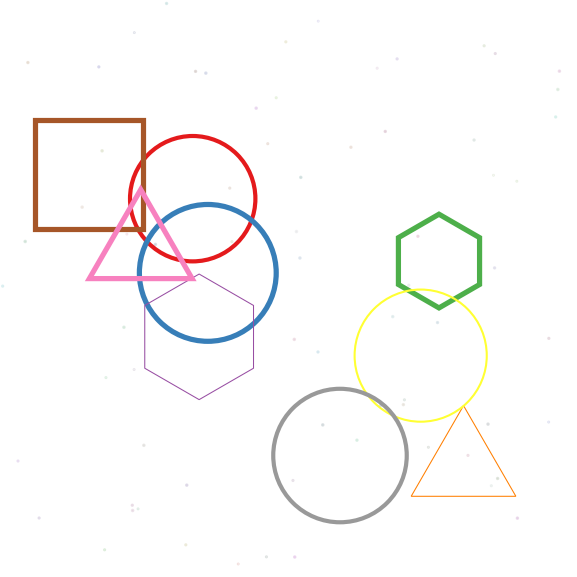[{"shape": "circle", "thickness": 2, "radius": 0.54, "center": [0.334, 0.655]}, {"shape": "circle", "thickness": 2.5, "radius": 0.59, "center": [0.36, 0.527]}, {"shape": "hexagon", "thickness": 2.5, "radius": 0.41, "center": [0.76, 0.547]}, {"shape": "hexagon", "thickness": 0.5, "radius": 0.54, "center": [0.345, 0.416]}, {"shape": "triangle", "thickness": 0.5, "radius": 0.52, "center": [0.803, 0.192]}, {"shape": "circle", "thickness": 1, "radius": 0.57, "center": [0.728, 0.383]}, {"shape": "square", "thickness": 2.5, "radius": 0.47, "center": [0.154, 0.697]}, {"shape": "triangle", "thickness": 2.5, "radius": 0.51, "center": [0.244, 0.568]}, {"shape": "circle", "thickness": 2, "radius": 0.58, "center": [0.589, 0.21]}]